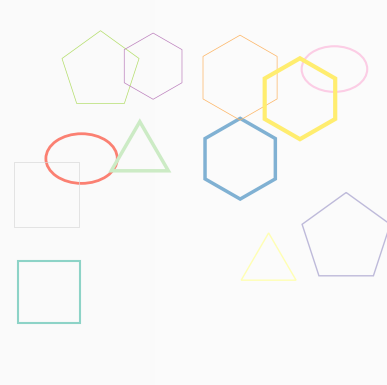[{"shape": "square", "thickness": 1.5, "radius": 0.4, "center": [0.126, 0.241]}, {"shape": "triangle", "thickness": 1, "radius": 0.41, "center": [0.693, 0.313]}, {"shape": "pentagon", "thickness": 1, "radius": 0.6, "center": [0.893, 0.38]}, {"shape": "oval", "thickness": 2, "radius": 0.46, "center": [0.211, 0.588]}, {"shape": "hexagon", "thickness": 2.5, "radius": 0.52, "center": [0.62, 0.588]}, {"shape": "hexagon", "thickness": 0.5, "radius": 0.55, "center": [0.62, 0.798]}, {"shape": "pentagon", "thickness": 0.5, "radius": 0.52, "center": [0.259, 0.816]}, {"shape": "oval", "thickness": 1.5, "radius": 0.42, "center": [0.863, 0.821]}, {"shape": "square", "thickness": 0.5, "radius": 0.42, "center": [0.12, 0.495]}, {"shape": "hexagon", "thickness": 0.5, "radius": 0.43, "center": [0.395, 0.828]}, {"shape": "triangle", "thickness": 2.5, "radius": 0.43, "center": [0.361, 0.599]}, {"shape": "hexagon", "thickness": 3, "radius": 0.53, "center": [0.774, 0.744]}]